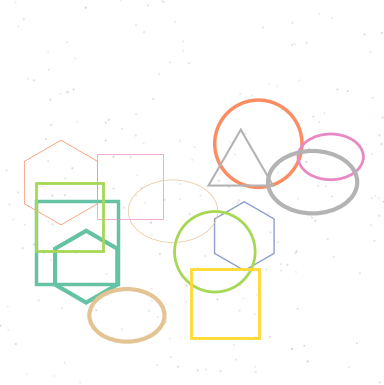[{"shape": "hexagon", "thickness": 3, "radius": 0.47, "center": [0.224, 0.307]}, {"shape": "square", "thickness": 2.5, "radius": 0.54, "center": [0.2, 0.37]}, {"shape": "hexagon", "thickness": 0.5, "radius": 0.55, "center": [0.158, 0.526]}, {"shape": "circle", "thickness": 2.5, "radius": 0.57, "center": [0.671, 0.627]}, {"shape": "hexagon", "thickness": 1, "radius": 0.45, "center": [0.635, 0.387]}, {"shape": "oval", "thickness": 2, "radius": 0.42, "center": [0.859, 0.593]}, {"shape": "square", "thickness": 0.5, "radius": 0.42, "center": [0.338, 0.515]}, {"shape": "circle", "thickness": 2, "radius": 0.52, "center": [0.558, 0.346]}, {"shape": "square", "thickness": 2, "radius": 0.44, "center": [0.181, 0.436]}, {"shape": "square", "thickness": 2, "radius": 0.45, "center": [0.584, 0.212]}, {"shape": "oval", "thickness": 3, "radius": 0.49, "center": [0.33, 0.181]}, {"shape": "oval", "thickness": 0.5, "radius": 0.58, "center": [0.449, 0.451]}, {"shape": "triangle", "thickness": 1.5, "radius": 0.48, "center": [0.625, 0.566]}, {"shape": "oval", "thickness": 3, "radius": 0.58, "center": [0.812, 0.527]}]